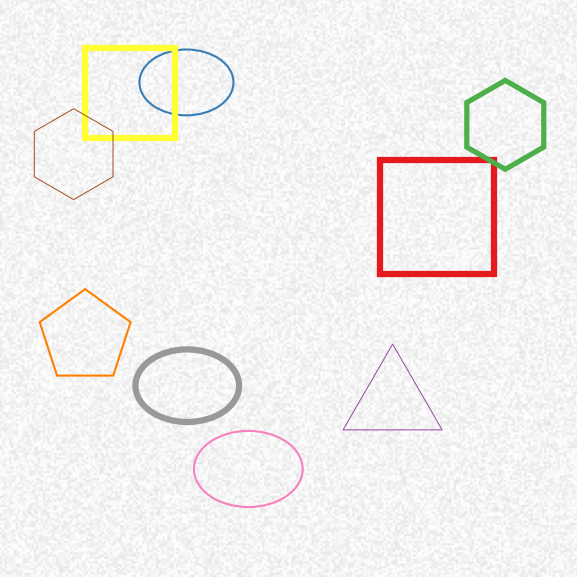[{"shape": "square", "thickness": 3, "radius": 0.5, "center": [0.757, 0.624]}, {"shape": "oval", "thickness": 1, "radius": 0.41, "center": [0.323, 0.856]}, {"shape": "hexagon", "thickness": 2.5, "radius": 0.38, "center": [0.875, 0.783]}, {"shape": "triangle", "thickness": 0.5, "radius": 0.5, "center": [0.68, 0.304]}, {"shape": "pentagon", "thickness": 1, "radius": 0.41, "center": [0.147, 0.416]}, {"shape": "square", "thickness": 3, "radius": 0.39, "center": [0.225, 0.838]}, {"shape": "hexagon", "thickness": 0.5, "radius": 0.39, "center": [0.128, 0.732]}, {"shape": "oval", "thickness": 1, "radius": 0.47, "center": [0.43, 0.187]}, {"shape": "oval", "thickness": 3, "radius": 0.45, "center": [0.324, 0.331]}]